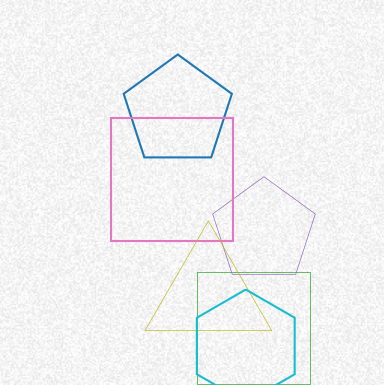[{"shape": "pentagon", "thickness": 1.5, "radius": 0.74, "center": [0.462, 0.711]}, {"shape": "square", "thickness": 0.5, "radius": 0.73, "center": [0.658, 0.147]}, {"shape": "pentagon", "thickness": 0.5, "radius": 0.7, "center": [0.686, 0.401]}, {"shape": "square", "thickness": 1.5, "radius": 0.79, "center": [0.447, 0.534]}, {"shape": "triangle", "thickness": 0.5, "radius": 0.95, "center": [0.541, 0.236]}, {"shape": "hexagon", "thickness": 1.5, "radius": 0.73, "center": [0.638, 0.101]}]